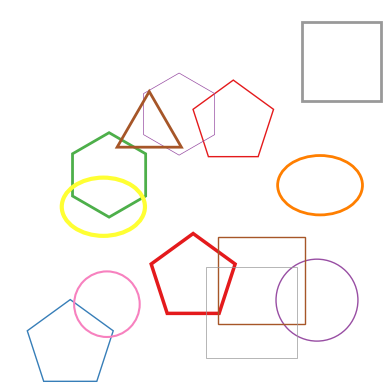[{"shape": "pentagon", "thickness": 2.5, "radius": 0.57, "center": [0.502, 0.279]}, {"shape": "pentagon", "thickness": 1, "radius": 0.55, "center": [0.606, 0.682]}, {"shape": "pentagon", "thickness": 1, "radius": 0.59, "center": [0.182, 0.104]}, {"shape": "hexagon", "thickness": 2, "radius": 0.55, "center": [0.283, 0.546]}, {"shape": "hexagon", "thickness": 0.5, "radius": 0.53, "center": [0.465, 0.704]}, {"shape": "circle", "thickness": 1, "radius": 0.53, "center": [0.823, 0.22]}, {"shape": "oval", "thickness": 2, "radius": 0.55, "center": [0.831, 0.519]}, {"shape": "oval", "thickness": 3, "radius": 0.54, "center": [0.268, 0.463]}, {"shape": "square", "thickness": 1, "radius": 0.57, "center": [0.679, 0.272]}, {"shape": "triangle", "thickness": 2, "radius": 0.48, "center": [0.388, 0.666]}, {"shape": "circle", "thickness": 1.5, "radius": 0.43, "center": [0.278, 0.21]}, {"shape": "square", "thickness": 0.5, "radius": 0.59, "center": [0.653, 0.189]}, {"shape": "square", "thickness": 2, "radius": 0.51, "center": [0.887, 0.841]}]